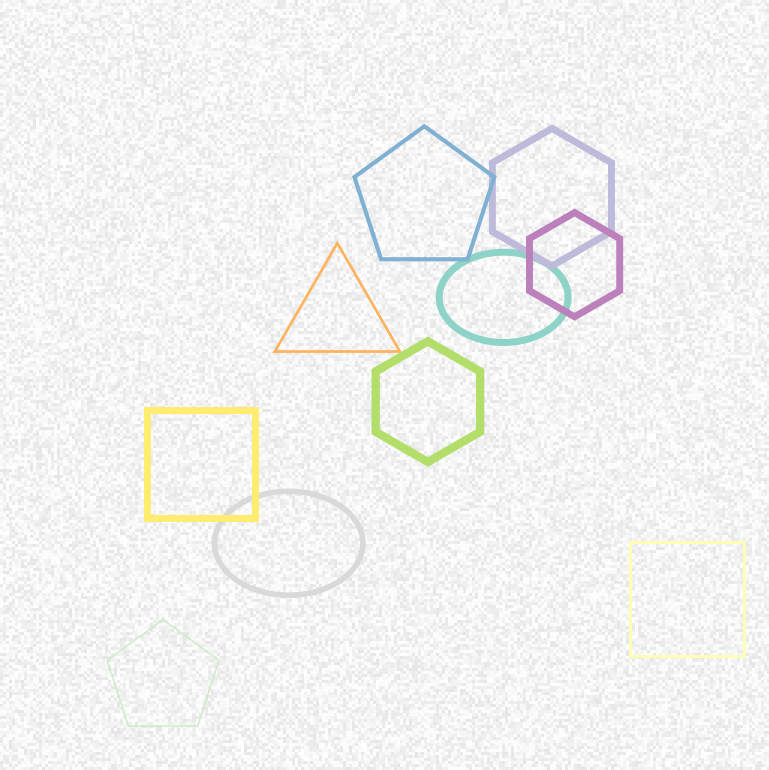[{"shape": "oval", "thickness": 2.5, "radius": 0.42, "center": [0.654, 0.614]}, {"shape": "square", "thickness": 1, "radius": 0.37, "center": [0.892, 0.222]}, {"shape": "hexagon", "thickness": 2.5, "radius": 0.45, "center": [0.717, 0.744]}, {"shape": "pentagon", "thickness": 1.5, "radius": 0.48, "center": [0.551, 0.741]}, {"shape": "triangle", "thickness": 1, "radius": 0.47, "center": [0.438, 0.59]}, {"shape": "hexagon", "thickness": 3, "radius": 0.39, "center": [0.556, 0.478]}, {"shape": "oval", "thickness": 2, "radius": 0.48, "center": [0.375, 0.294]}, {"shape": "hexagon", "thickness": 2.5, "radius": 0.34, "center": [0.746, 0.656]}, {"shape": "pentagon", "thickness": 0.5, "radius": 0.38, "center": [0.212, 0.119]}, {"shape": "square", "thickness": 2.5, "radius": 0.35, "center": [0.262, 0.398]}]